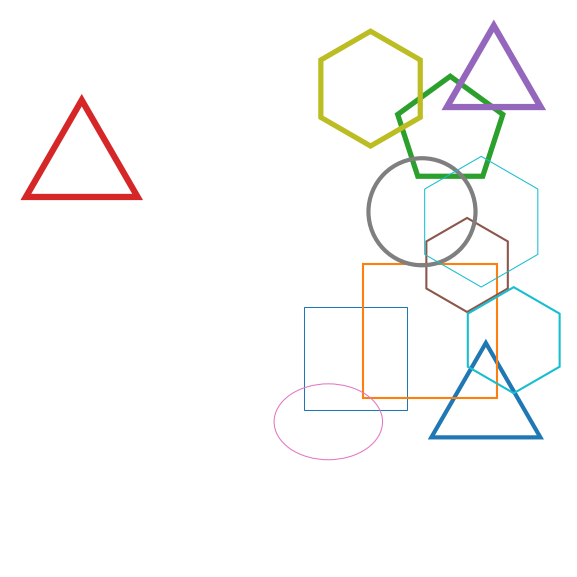[{"shape": "triangle", "thickness": 2, "radius": 0.54, "center": [0.841, 0.296]}, {"shape": "square", "thickness": 0.5, "radius": 0.44, "center": [0.616, 0.378]}, {"shape": "square", "thickness": 1, "radius": 0.58, "center": [0.745, 0.426]}, {"shape": "pentagon", "thickness": 2.5, "radius": 0.48, "center": [0.78, 0.771]}, {"shape": "triangle", "thickness": 3, "radius": 0.56, "center": [0.142, 0.714]}, {"shape": "triangle", "thickness": 3, "radius": 0.47, "center": [0.855, 0.861]}, {"shape": "hexagon", "thickness": 1, "radius": 0.41, "center": [0.809, 0.54]}, {"shape": "oval", "thickness": 0.5, "radius": 0.47, "center": [0.568, 0.269]}, {"shape": "circle", "thickness": 2, "radius": 0.46, "center": [0.731, 0.632]}, {"shape": "hexagon", "thickness": 2.5, "radius": 0.5, "center": [0.642, 0.846]}, {"shape": "hexagon", "thickness": 0.5, "radius": 0.57, "center": [0.833, 0.615]}, {"shape": "hexagon", "thickness": 1, "radius": 0.46, "center": [0.89, 0.41]}]